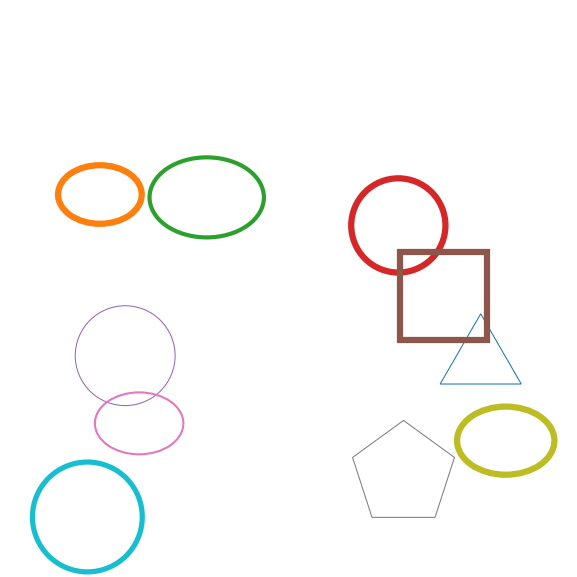[{"shape": "triangle", "thickness": 0.5, "radius": 0.41, "center": [0.832, 0.375]}, {"shape": "oval", "thickness": 3, "radius": 0.36, "center": [0.173, 0.662]}, {"shape": "oval", "thickness": 2, "radius": 0.5, "center": [0.358, 0.657]}, {"shape": "circle", "thickness": 3, "radius": 0.41, "center": [0.69, 0.609]}, {"shape": "circle", "thickness": 0.5, "radius": 0.43, "center": [0.217, 0.383]}, {"shape": "square", "thickness": 3, "radius": 0.38, "center": [0.768, 0.486]}, {"shape": "oval", "thickness": 1, "radius": 0.38, "center": [0.241, 0.266]}, {"shape": "pentagon", "thickness": 0.5, "radius": 0.46, "center": [0.699, 0.178]}, {"shape": "oval", "thickness": 3, "radius": 0.42, "center": [0.876, 0.236]}, {"shape": "circle", "thickness": 2.5, "radius": 0.48, "center": [0.151, 0.104]}]